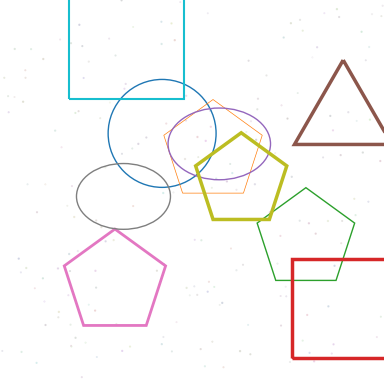[{"shape": "circle", "thickness": 1, "radius": 0.7, "center": [0.421, 0.654]}, {"shape": "pentagon", "thickness": 0.5, "radius": 0.67, "center": [0.553, 0.607]}, {"shape": "pentagon", "thickness": 1, "radius": 0.67, "center": [0.795, 0.379]}, {"shape": "square", "thickness": 2.5, "radius": 0.65, "center": [0.888, 0.199]}, {"shape": "oval", "thickness": 1, "radius": 0.67, "center": [0.57, 0.626]}, {"shape": "triangle", "thickness": 2.5, "radius": 0.73, "center": [0.891, 0.698]}, {"shape": "pentagon", "thickness": 2, "radius": 0.69, "center": [0.299, 0.267]}, {"shape": "oval", "thickness": 1, "radius": 0.61, "center": [0.321, 0.49]}, {"shape": "pentagon", "thickness": 2.5, "radius": 0.62, "center": [0.627, 0.531]}, {"shape": "square", "thickness": 1.5, "radius": 0.75, "center": [0.328, 0.893]}]